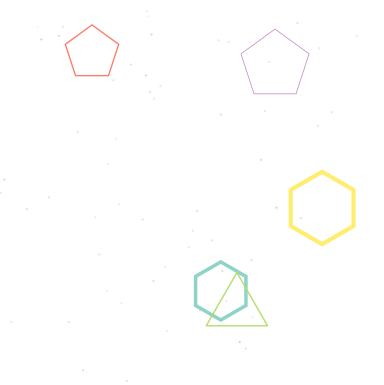[{"shape": "hexagon", "thickness": 2.5, "radius": 0.38, "center": [0.573, 0.244]}, {"shape": "pentagon", "thickness": 1, "radius": 0.36, "center": [0.239, 0.862]}, {"shape": "triangle", "thickness": 1, "radius": 0.46, "center": [0.615, 0.2]}, {"shape": "pentagon", "thickness": 0.5, "radius": 0.46, "center": [0.714, 0.831]}, {"shape": "hexagon", "thickness": 3, "radius": 0.47, "center": [0.837, 0.46]}]